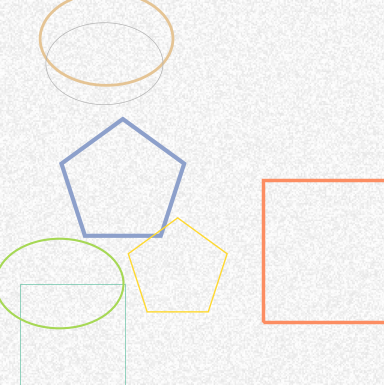[{"shape": "square", "thickness": 0.5, "radius": 0.68, "center": [0.189, 0.126]}, {"shape": "square", "thickness": 2.5, "radius": 0.92, "center": [0.867, 0.347]}, {"shape": "pentagon", "thickness": 3, "radius": 0.84, "center": [0.319, 0.523]}, {"shape": "oval", "thickness": 1.5, "radius": 0.83, "center": [0.155, 0.264]}, {"shape": "pentagon", "thickness": 1, "radius": 0.67, "center": [0.462, 0.299]}, {"shape": "oval", "thickness": 2, "radius": 0.86, "center": [0.277, 0.899]}, {"shape": "oval", "thickness": 0.5, "radius": 0.76, "center": [0.271, 0.835]}]